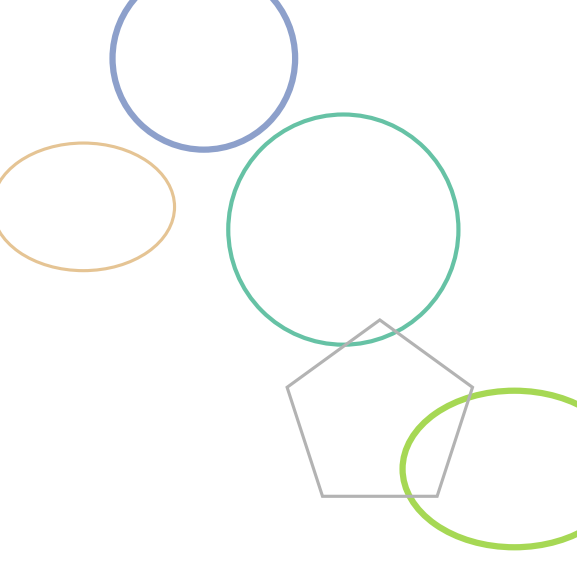[{"shape": "circle", "thickness": 2, "radius": 1.0, "center": [0.595, 0.602]}, {"shape": "circle", "thickness": 3, "radius": 0.79, "center": [0.353, 0.898]}, {"shape": "oval", "thickness": 3, "radius": 0.97, "center": [0.891, 0.187]}, {"shape": "oval", "thickness": 1.5, "radius": 0.79, "center": [0.144, 0.641]}, {"shape": "pentagon", "thickness": 1.5, "radius": 0.84, "center": [0.658, 0.276]}]